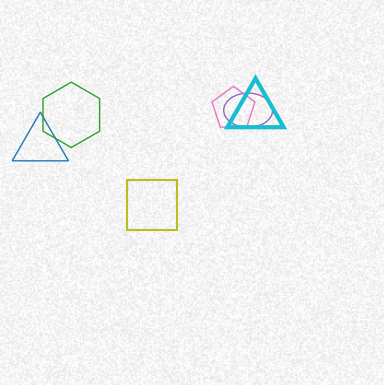[{"shape": "triangle", "thickness": 1, "radius": 0.42, "center": [0.105, 0.624]}, {"shape": "hexagon", "thickness": 1, "radius": 0.42, "center": [0.185, 0.702]}, {"shape": "oval", "thickness": 1, "radius": 0.32, "center": [0.645, 0.714]}, {"shape": "pentagon", "thickness": 1, "radius": 0.29, "center": [0.606, 0.717]}, {"shape": "square", "thickness": 1.5, "radius": 0.32, "center": [0.395, 0.467]}, {"shape": "triangle", "thickness": 3, "radius": 0.42, "center": [0.664, 0.712]}]